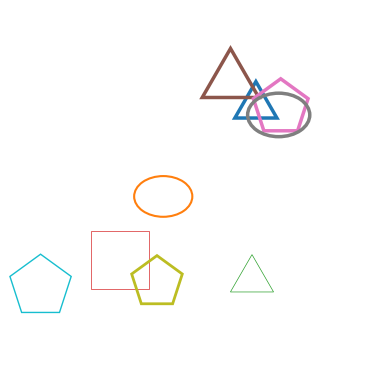[{"shape": "triangle", "thickness": 2.5, "radius": 0.32, "center": [0.665, 0.725]}, {"shape": "oval", "thickness": 1.5, "radius": 0.38, "center": [0.424, 0.49]}, {"shape": "triangle", "thickness": 0.5, "radius": 0.32, "center": [0.655, 0.274]}, {"shape": "square", "thickness": 0.5, "radius": 0.37, "center": [0.312, 0.325]}, {"shape": "triangle", "thickness": 2.5, "radius": 0.42, "center": [0.599, 0.789]}, {"shape": "pentagon", "thickness": 2.5, "radius": 0.37, "center": [0.729, 0.721]}, {"shape": "oval", "thickness": 2.5, "radius": 0.4, "center": [0.724, 0.702]}, {"shape": "pentagon", "thickness": 2, "radius": 0.35, "center": [0.408, 0.267]}, {"shape": "pentagon", "thickness": 1, "radius": 0.42, "center": [0.105, 0.256]}]